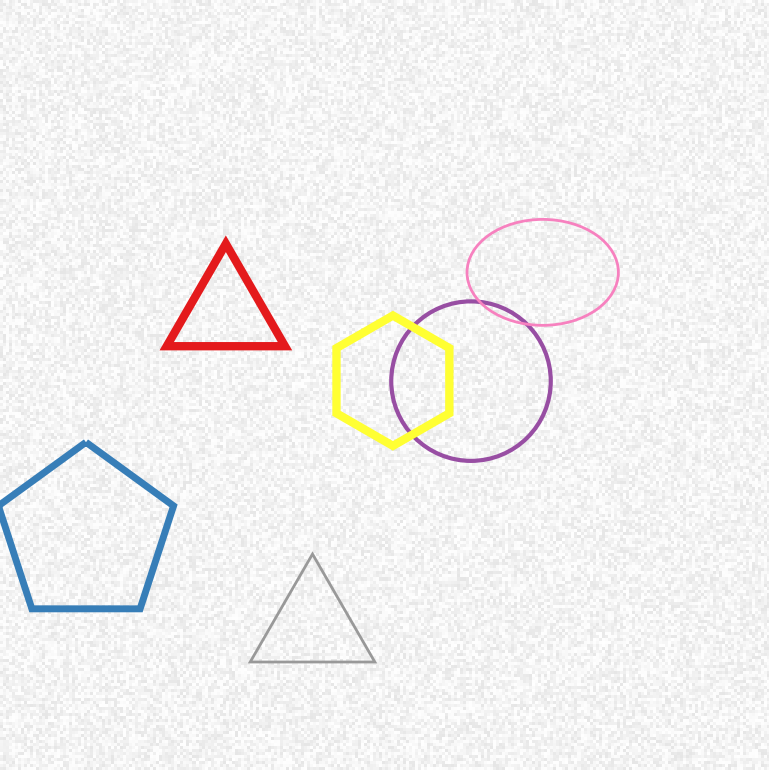[{"shape": "triangle", "thickness": 3, "radius": 0.44, "center": [0.293, 0.595]}, {"shape": "pentagon", "thickness": 2.5, "radius": 0.6, "center": [0.112, 0.306]}, {"shape": "circle", "thickness": 1.5, "radius": 0.52, "center": [0.612, 0.505]}, {"shape": "hexagon", "thickness": 3, "radius": 0.42, "center": [0.51, 0.506]}, {"shape": "oval", "thickness": 1, "radius": 0.49, "center": [0.705, 0.646]}, {"shape": "triangle", "thickness": 1, "radius": 0.47, "center": [0.406, 0.187]}]